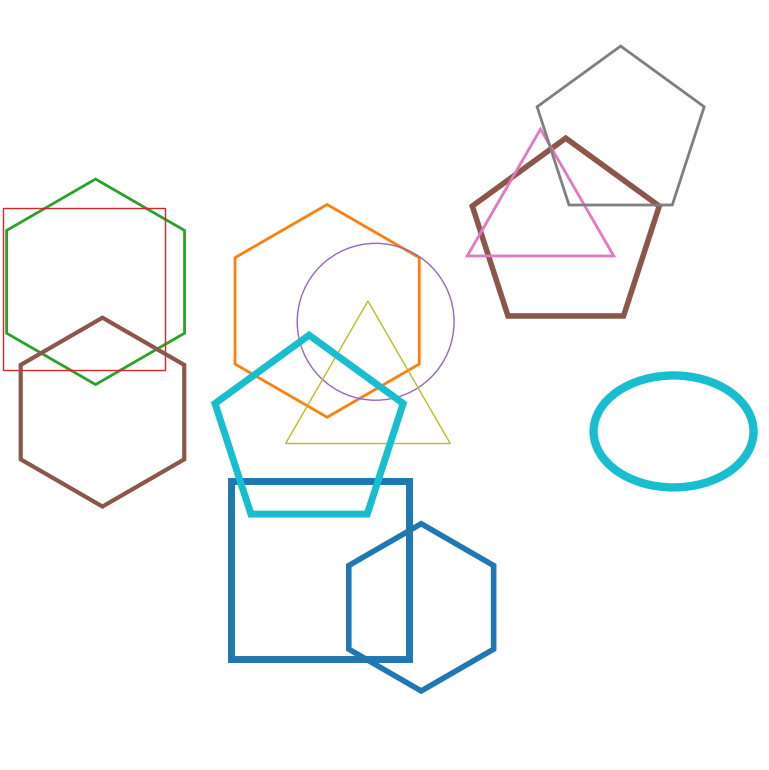[{"shape": "hexagon", "thickness": 2, "radius": 0.54, "center": [0.547, 0.211]}, {"shape": "square", "thickness": 2.5, "radius": 0.58, "center": [0.416, 0.26]}, {"shape": "hexagon", "thickness": 1, "radius": 0.69, "center": [0.425, 0.596]}, {"shape": "hexagon", "thickness": 1, "radius": 0.67, "center": [0.124, 0.634]}, {"shape": "square", "thickness": 0.5, "radius": 0.53, "center": [0.109, 0.625]}, {"shape": "circle", "thickness": 0.5, "radius": 0.51, "center": [0.488, 0.582]}, {"shape": "pentagon", "thickness": 2, "radius": 0.64, "center": [0.735, 0.693]}, {"shape": "hexagon", "thickness": 1.5, "radius": 0.61, "center": [0.133, 0.465]}, {"shape": "triangle", "thickness": 1, "radius": 0.55, "center": [0.702, 0.722]}, {"shape": "pentagon", "thickness": 1, "radius": 0.57, "center": [0.806, 0.826]}, {"shape": "triangle", "thickness": 0.5, "radius": 0.62, "center": [0.478, 0.486]}, {"shape": "pentagon", "thickness": 2.5, "radius": 0.64, "center": [0.401, 0.436]}, {"shape": "oval", "thickness": 3, "radius": 0.52, "center": [0.875, 0.44]}]